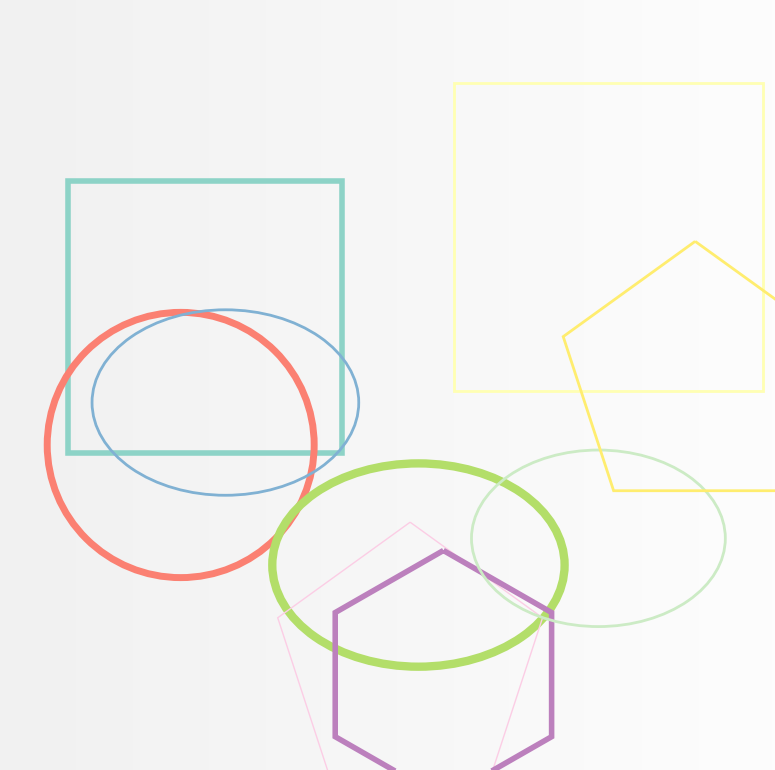[{"shape": "square", "thickness": 2, "radius": 0.88, "center": [0.265, 0.588]}, {"shape": "square", "thickness": 1, "radius": 1.0, "center": [0.786, 0.692]}, {"shape": "circle", "thickness": 2.5, "radius": 0.86, "center": [0.233, 0.422]}, {"shape": "oval", "thickness": 1, "radius": 0.86, "center": [0.291, 0.477]}, {"shape": "oval", "thickness": 3, "radius": 0.94, "center": [0.54, 0.266]}, {"shape": "pentagon", "thickness": 0.5, "radius": 0.9, "center": [0.529, 0.142]}, {"shape": "hexagon", "thickness": 2, "radius": 0.81, "center": [0.572, 0.124]}, {"shape": "oval", "thickness": 1, "radius": 0.82, "center": [0.772, 0.301]}, {"shape": "pentagon", "thickness": 1, "radius": 0.9, "center": [0.897, 0.508]}]